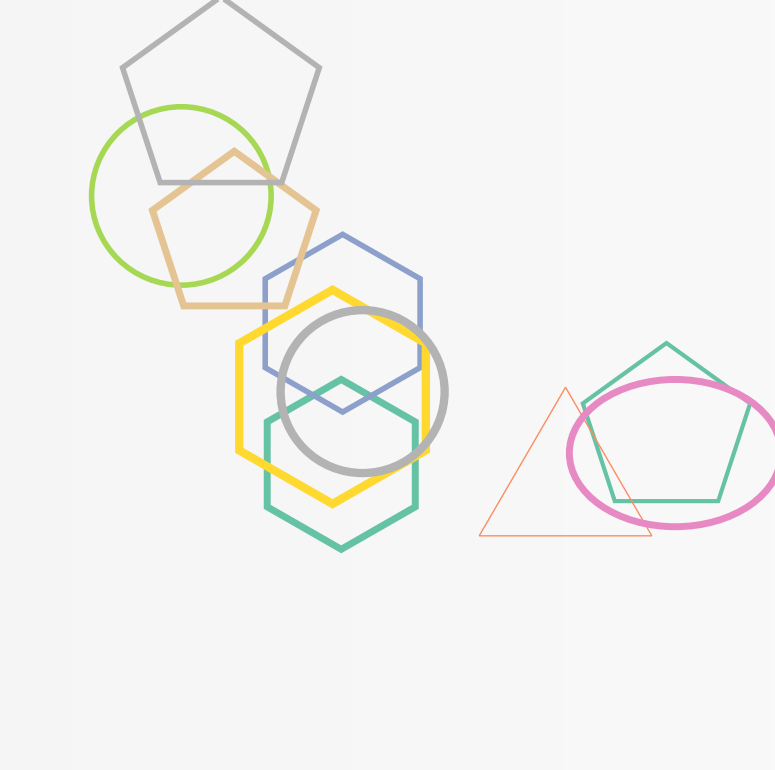[{"shape": "hexagon", "thickness": 2.5, "radius": 0.55, "center": [0.44, 0.397]}, {"shape": "pentagon", "thickness": 1.5, "radius": 0.57, "center": [0.86, 0.441]}, {"shape": "triangle", "thickness": 0.5, "radius": 0.64, "center": [0.73, 0.368]}, {"shape": "hexagon", "thickness": 2, "radius": 0.58, "center": [0.442, 0.58]}, {"shape": "oval", "thickness": 2.5, "radius": 0.68, "center": [0.871, 0.412]}, {"shape": "circle", "thickness": 2, "radius": 0.58, "center": [0.234, 0.746]}, {"shape": "hexagon", "thickness": 3, "radius": 0.7, "center": [0.429, 0.485]}, {"shape": "pentagon", "thickness": 2.5, "radius": 0.56, "center": [0.302, 0.693]}, {"shape": "circle", "thickness": 3, "radius": 0.53, "center": [0.468, 0.491]}, {"shape": "pentagon", "thickness": 2, "radius": 0.67, "center": [0.285, 0.871]}]